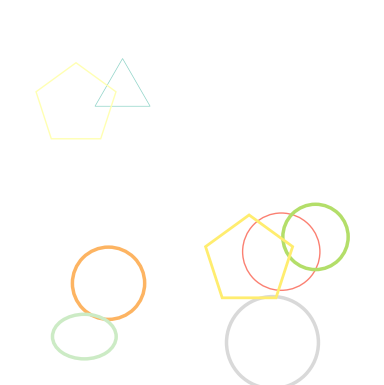[{"shape": "triangle", "thickness": 0.5, "radius": 0.41, "center": [0.318, 0.765]}, {"shape": "pentagon", "thickness": 1, "radius": 0.55, "center": [0.197, 0.728]}, {"shape": "circle", "thickness": 1, "radius": 0.5, "center": [0.731, 0.346]}, {"shape": "circle", "thickness": 2.5, "radius": 0.47, "center": [0.282, 0.264]}, {"shape": "circle", "thickness": 2.5, "radius": 0.42, "center": [0.819, 0.385]}, {"shape": "circle", "thickness": 2.5, "radius": 0.6, "center": [0.708, 0.11]}, {"shape": "oval", "thickness": 2.5, "radius": 0.41, "center": [0.219, 0.126]}, {"shape": "pentagon", "thickness": 2, "radius": 0.59, "center": [0.647, 0.323]}]